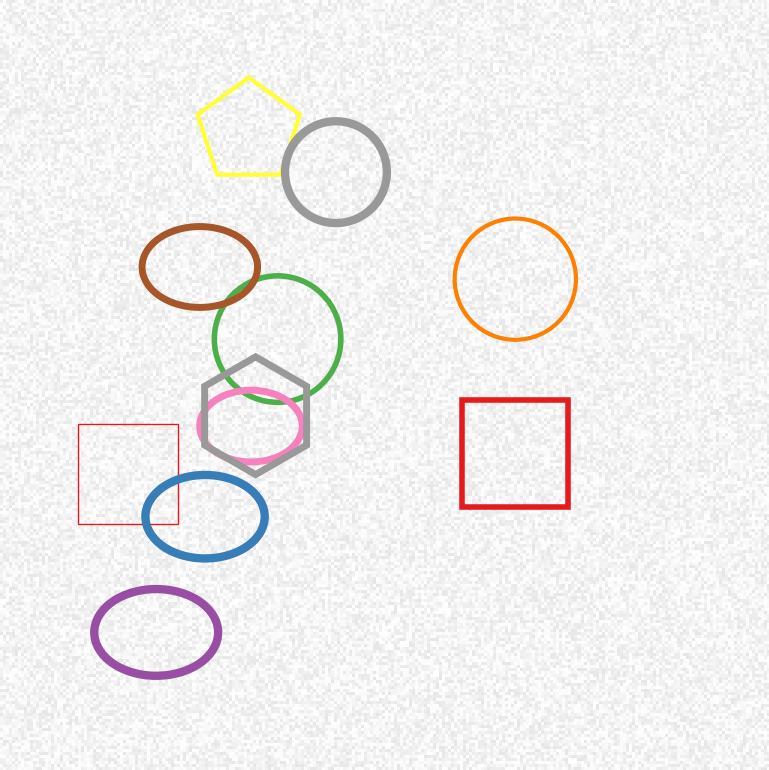[{"shape": "square", "thickness": 2, "radius": 0.35, "center": [0.669, 0.411]}, {"shape": "square", "thickness": 0.5, "radius": 0.32, "center": [0.167, 0.384]}, {"shape": "oval", "thickness": 3, "radius": 0.39, "center": [0.266, 0.329]}, {"shape": "circle", "thickness": 2, "radius": 0.41, "center": [0.361, 0.56]}, {"shape": "oval", "thickness": 3, "radius": 0.4, "center": [0.203, 0.179]}, {"shape": "circle", "thickness": 1.5, "radius": 0.39, "center": [0.669, 0.637]}, {"shape": "pentagon", "thickness": 1.5, "radius": 0.35, "center": [0.323, 0.83]}, {"shape": "oval", "thickness": 2.5, "radius": 0.38, "center": [0.259, 0.653]}, {"shape": "oval", "thickness": 2.5, "radius": 0.33, "center": [0.326, 0.447]}, {"shape": "hexagon", "thickness": 2.5, "radius": 0.38, "center": [0.332, 0.46]}, {"shape": "circle", "thickness": 3, "radius": 0.33, "center": [0.436, 0.776]}]